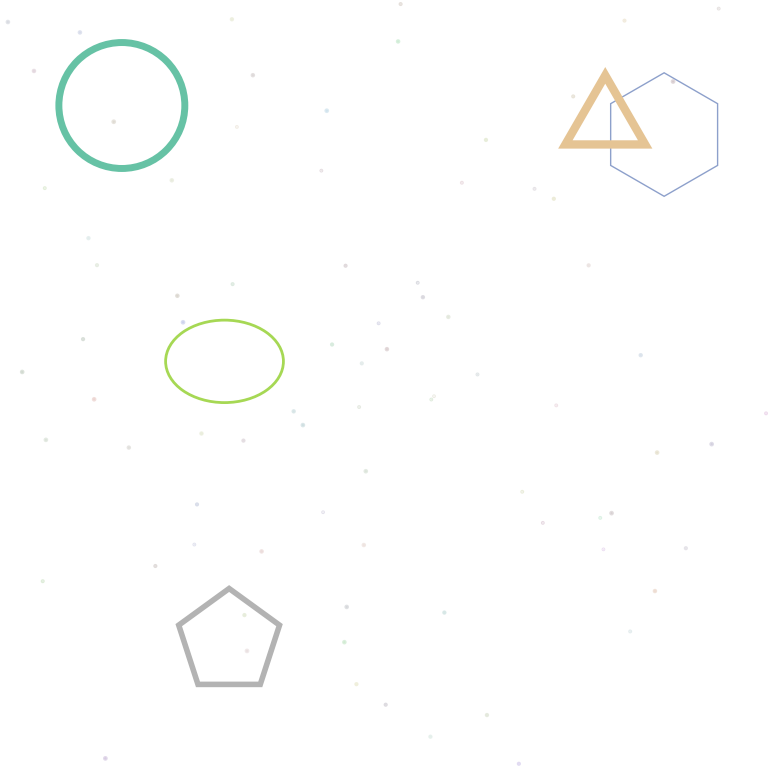[{"shape": "circle", "thickness": 2.5, "radius": 0.41, "center": [0.158, 0.863]}, {"shape": "hexagon", "thickness": 0.5, "radius": 0.4, "center": [0.863, 0.825]}, {"shape": "oval", "thickness": 1, "radius": 0.38, "center": [0.292, 0.531]}, {"shape": "triangle", "thickness": 3, "radius": 0.3, "center": [0.786, 0.842]}, {"shape": "pentagon", "thickness": 2, "radius": 0.34, "center": [0.298, 0.167]}]